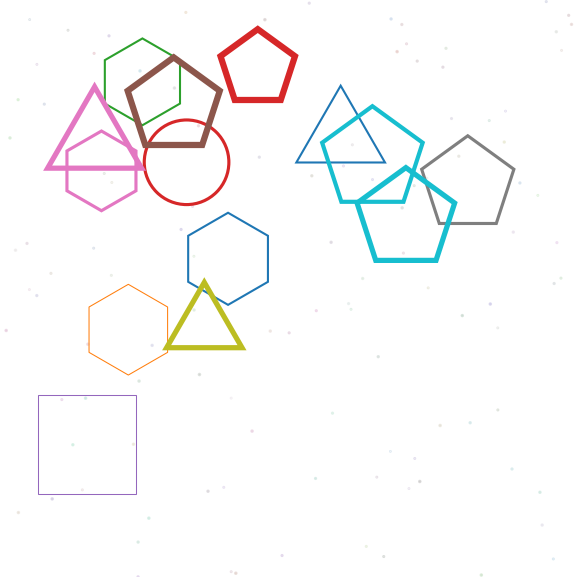[{"shape": "triangle", "thickness": 1, "radius": 0.44, "center": [0.59, 0.762]}, {"shape": "hexagon", "thickness": 1, "radius": 0.4, "center": [0.395, 0.551]}, {"shape": "hexagon", "thickness": 0.5, "radius": 0.39, "center": [0.222, 0.428]}, {"shape": "hexagon", "thickness": 1, "radius": 0.38, "center": [0.247, 0.857]}, {"shape": "circle", "thickness": 1.5, "radius": 0.37, "center": [0.323, 0.718]}, {"shape": "pentagon", "thickness": 3, "radius": 0.34, "center": [0.446, 0.881]}, {"shape": "square", "thickness": 0.5, "radius": 0.43, "center": [0.151, 0.229]}, {"shape": "pentagon", "thickness": 3, "radius": 0.42, "center": [0.301, 0.816]}, {"shape": "hexagon", "thickness": 1.5, "radius": 0.34, "center": [0.176, 0.703]}, {"shape": "triangle", "thickness": 2.5, "radius": 0.47, "center": [0.164, 0.755]}, {"shape": "pentagon", "thickness": 1.5, "radius": 0.42, "center": [0.81, 0.68]}, {"shape": "triangle", "thickness": 2.5, "radius": 0.38, "center": [0.354, 0.435]}, {"shape": "pentagon", "thickness": 2.5, "radius": 0.44, "center": [0.703, 0.62]}, {"shape": "pentagon", "thickness": 2, "radius": 0.46, "center": [0.645, 0.724]}]